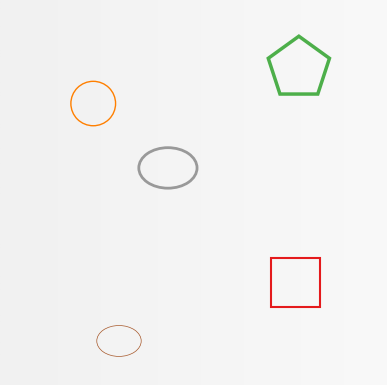[{"shape": "square", "thickness": 1.5, "radius": 0.32, "center": [0.764, 0.266]}, {"shape": "pentagon", "thickness": 2.5, "radius": 0.42, "center": [0.771, 0.823]}, {"shape": "circle", "thickness": 1, "radius": 0.29, "center": [0.241, 0.731]}, {"shape": "oval", "thickness": 0.5, "radius": 0.29, "center": [0.307, 0.114]}, {"shape": "oval", "thickness": 2, "radius": 0.38, "center": [0.433, 0.564]}]